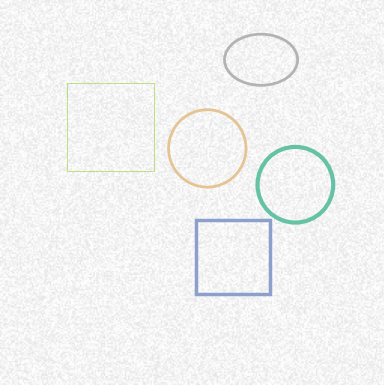[{"shape": "circle", "thickness": 3, "radius": 0.49, "center": [0.767, 0.52]}, {"shape": "square", "thickness": 2.5, "radius": 0.48, "center": [0.606, 0.332]}, {"shape": "square", "thickness": 0.5, "radius": 0.57, "center": [0.286, 0.67]}, {"shape": "circle", "thickness": 2, "radius": 0.5, "center": [0.538, 0.615]}, {"shape": "oval", "thickness": 2, "radius": 0.47, "center": [0.678, 0.845]}]